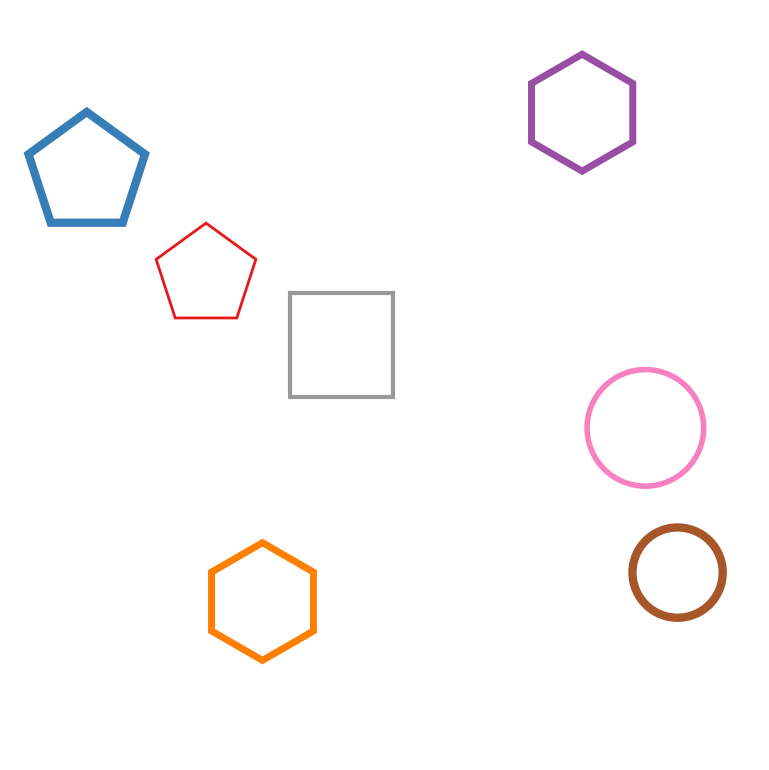[{"shape": "pentagon", "thickness": 1, "radius": 0.34, "center": [0.268, 0.642]}, {"shape": "pentagon", "thickness": 3, "radius": 0.4, "center": [0.113, 0.775]}, {"shape": "hexagon", "thickness": 2.5, "radius": 0.38, "center": [0.756, 0.854]}, {"shape": "hexagon", "thickness": 2.5, "radius": 0.38, "center": [0.341, 0.219]}, {"shape": "circle", "thickness": 3, "radius": 0.29, "center": [0.88, 0.256]}, {"shape": "circle", "thickness": 2, "radius": 0.38, "center": [0.838, 0.444]}, {"shape": "square", "thickness": 1.5, "radius": 0.34, "center": [0.444, 0.552]}]